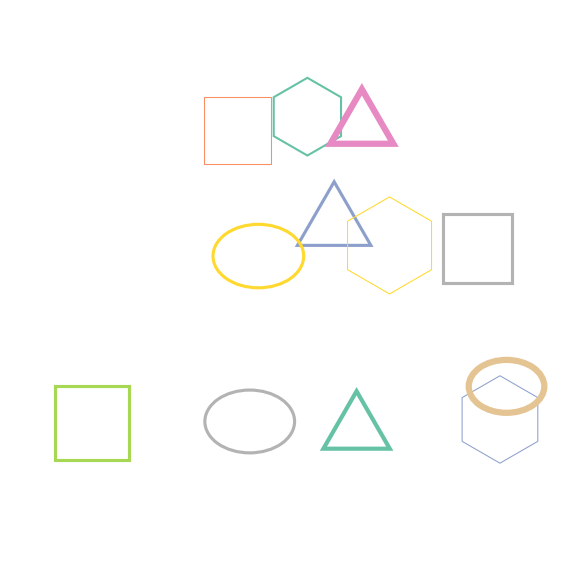[{"shape": "hexagon", "thickness": 1, "radius": 0.34, "center": [0.532, 0.797]}, {"shape": "triangle", "thickness": 2, "radius": 0.33, "center": [0.617, 0.255]}, {"shape": "square", "thickness": 0.5, "radius": 0.29, "center": [0.41, 0.773]}, {"shape": "triangle", "thickness": 1.5, "radius": 0.37, "center": [0.579, 0.611]}, {"shape": "hexagon", "thickness": 0.5, "radius": 0.38, "center": [0.866, 0.273]}, {"shape": "triangle", "thickness": 3, "radius": 0.31, "center": [0.627, 0.782]}, {"shape": "square", "thickness": 1.5, "radius": 0.32, "center": [0.159, 0.267]}, {"shape": "hexagon", "thickness": 0.5, "radius": 0.42, "center": [0.675, 0.574]}, {"shape": "oval", "thickness": 1.5, "radius": 0.39, "center": [0.447, 0.556]}, {"shape": "oval", "thickness": 3, "radius": 0.33, "center": [0.877, 0.33]}, {"shape": "oval", "thickness": 1.5, "radius": 0.39, "center": [0.432, 0.269]}, {"shape": "square", "thickness": 1.5, "radius": 0.3, "center": [0.827, 0.569]}]